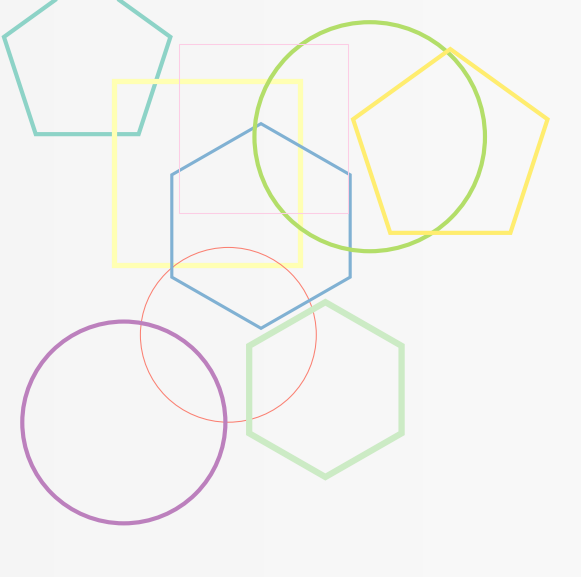[{"shape": "pentagon", "thickness": 2, "radius": 0.75, "center": [0.15, 0.889]}, {"shape": "square", "thickness": 2.5, "radius": 0.8, "center": [0.356, 0.7]}, {"shape": "circle", "thickness": 0.5, "radius": 0.76, "center": [0.393, 0.419]}, {"shape": "hexagon", "thickness": 1.5, "radius": 0.89, "center": [0.449, 0.608]}, {"shape": "circle", "thickness": 2, "radius": 0.99, "center": [0.636, 0.762]}, {"shape": "square", "thickness": 0.5, "radius": 0.73, "center": [0.454, 0.777]}, {"shape": "circle", "thickness": 2, "radius": 0.87, "center": [0.213, 0.268]}, {"shape": "hexagon", "thickness": 3, "radius": 0.76, "center": [0.56, 0.325]}, {"shape": "pentagon", "thickness": 2, "radius": 0.88, "center": [0.775, 0.738]}]